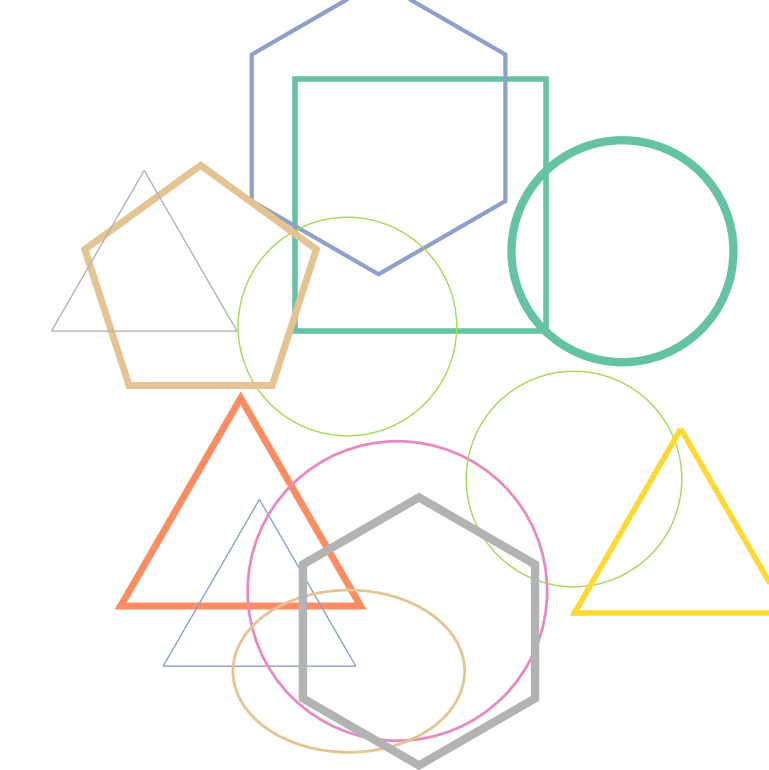[{"shape": "square", "thickness": 2, "radius": 0.82, "center": [0.546, 0.734]}, {"shape": "circle", "thickness": 3, "radius": 0.72, "center": [0.808, 0.674]}, {"shape": "triangle", "thickness": 2.5, "radius": 0.9, "center": [0.313, 0.303]}, {"shape": "triangle", "thickness": 0.5, "radius": 0.72, "center": [0.337, 0.207]}, {"shape": "hexagon", "thickness": 1.5, "radius": 0.95, "center": [0.492, 0.834]}, {"shape": "circle", "thickness": 1, "radius": 0.97, "center": [0.516, 0.232]}, {"shape": "circle", "thickness": 0.5, "radius": 0.71, "center": [0.451, 0.576]}, {"shape": "circle", "thickness": 0.5, "radius": 0.7, "center": [0.745, 0.378]}, {"shape": "triangle", "thickness": 2, "radius": 0.8, "center": [0.884, 0.284]}, {"shape": "pentagon", "thickness": 2.5, "radius": 0.79, "center": [0.261, 0.627]}, {"shape": "oval", "thickness": 1, "radius": 0.75, "center": [0.453, 0.128]}, {"shape": "triangle", "thickness": 0.5, "radius": 0.7, "center": [0.187, 0.64]}, {"shape": "hexagon", "thickness": 3, "radius": 0.87, "center": [0.544, 0.18]}]